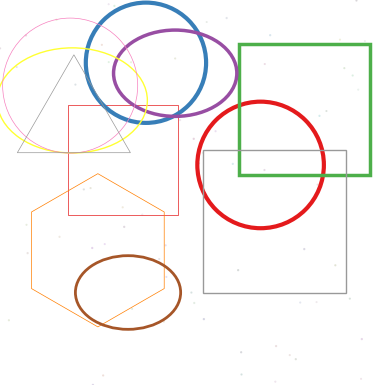[{"shape": "square", "thickness": 0.5, "radius": 0.71, "center": [0.32, 0.585]}, {"shape": "circle", "thickness": 3, "radius": 0.82, "center": [0.677, 0.572]}, {"shape": "circle", "thickness": 3, "radius": 0.78, "center": [0.379, 0.837]}, {"shape": "square", "thickness": 2.5, "radius": 0.85, "center": [0.791, 0.715]}, {"shape": "oval", "thickness": 2.5, "radius": 0.8, "center": [0.455, 0.81]}, {"shape": "hexagon", "thickness": 0.5, "radius": 0.99, "center": [0.254, 0.35]}, {"shape": "oval", "thickness": 1, "radius": 0.98, "center": [0.188, 0.739]}, {"shape": "oval", "thickness": 2, "radius": 0.68, "center": [0.333, 0.24]}, {"shape": "circle", "thickness": 0.5, "radius": 0.88, "center": [0.182, 0.778]}, {"shape": "square", "thickness": 1, "radius": 0.93, "center": [0.712, 0.425]}, {"shape": "triangle", "thickness": 0.5, "radius": 0.85, "center": [0.192, 0.688]}]